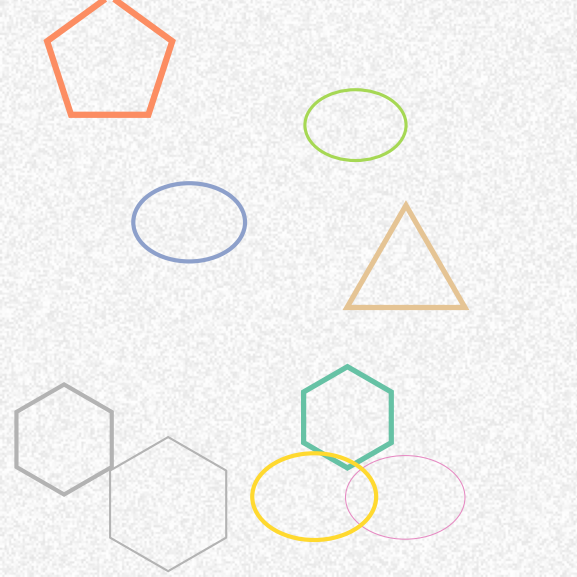[{"shape": "hexagon", "thickness": 2.5, "radius": 0.44, "center": [0.602, 0.277]}, {"shape": "pentagon", "thickness": 3, "radius": 0.57, "center": [0.19, 0.893]}, {"shape": "oval", "thickness": 2, "radius": 0.48, "center": [0.328, 0.614]}, {"shape": "oval", "thickness": 0.5, "radius": 0.52, "center": [0.702, 0.138]}, {"shape": "oval", "thickness": 1.5, "radius": 0.44, "center": [0.616, 0.782]}, {"shape": "oval", "thickness": 2, "radius": 0.54, "center": [0.544, 0.139]}, {"shape": "triangle", "thickness": 2.5, "radius": 0.59, "center": [0.703, 0.526]}, {"shape": "hexagon", "thickness": 1, "radius": 0.58, "center": [0.291, 0.126]}, {"shape": "hexagon", "thickness": 2, "radius": 0.48, "center": [0.111, 0.238]}]